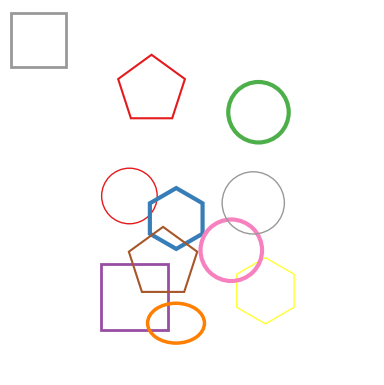[{"shape": "circle", "thickness": 1, "radius": 0.36, "center": [0.336, 0.491]}, {"shape": "pentagon", "thickness": 1.5, "radius": 0.46, "center": [0.394, 0.767]}, {"shape": "hexagon", "thickness": 3, "radius": 0.4, "center": [0.458, 0.432]}, {"shape": "circle", "thickness": 3, "radius": 0.39, "center": [0.671, 0.709]}, {"shape": "square", "thickness": 2, "radius": 0.43, "center": [0.349, 0.228]}, {"shape": "oval", "thickness": 2.5, "radius": 0.37, "center": [0.457, 0.161]}, {"shape": "hexagon", "thickness": 1, "radius": 0.43, "center": [0.689, 0.245]}, {"shape": "pentagon", "thickness": 1.5, "radius": 0.47, "center": [0.424, 0.317]}, {"shape": "circle", "thickness": 3, "radius": 0.4, "center": [0.601, 0.35]}, {"shape": "square", "thickness": 2, "radius": 0.35, "center": [0.1, 0.895]}, {"shape": "circle", "thickness": 1, "radius": 0.4, "center": [0.658, 0.473]}]